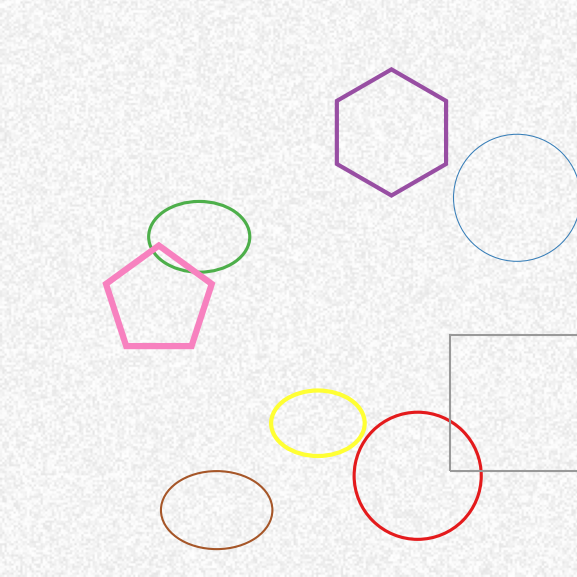[{"shape": "circle", "thickness": 1.5, "radius": 0.55, "center": [0.723, 0.175]}, {"shape": "circle", "thickness": 0.5, "radius": 0.55, "center": [0.895, 0.657]}, {"shape": "oval", "thickness": 1.5, "radius": 0.44, "center": [0.345, 0.589]}, {"shape": "hexagon", "thickness": 2, "radius": 0.55, "center": [0.678, 0.77]}, {"shape": "oval", "thickness": 2, "radius": 0.41, "center": [0.55, 0.266]}, {"shape": "oval", "thickness": 1, "radius": 0.48, "center": [0.375, 0.116]}, {"shape": "pentagon", "thickness": 3, "radius": 0.48, "center": [0.275, 0.478]}, {"shape": "square", "thickness": 1, "radius": 0.59, "center": [0.897, 0.301]}]